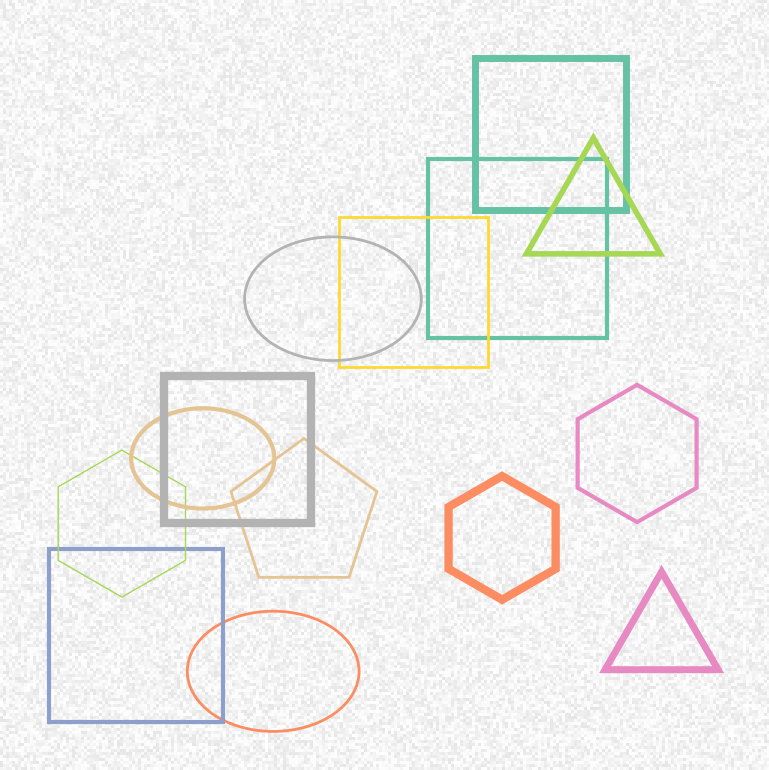[{"shape": "square", "thickness": 2.5, "radius": 0.49, "center": [0.715, 0.826]}, {"shape": "square", "thickness": 1.5, "radius": 0.58, "center": [0.672, 0.677]}, {"shape": "hexagon", "thickness": 3, "radius": 0.4, "center": [0.652, 0.301]}, {"shape": "oval", "thickness": 1, "radius": 0.56, "center": [0.355, 0.128]}, {"shape": "square", "thickness": 1.5, "radius": 0.56, "center": [0.177, 0.175]}, {"shape": "hexagon", "thickness": 1.5, "radius": 0.45, "center": [0.827, 0.411]}, {"shape": "triangle", "thickness": 2.5, "radius": 0.42, "center": [0.859, 0.173]}, {"shape": "hexagon", "thickness": 0.5, "radius": 0.48, "center": [0.158, 0.32]}, {"shape": "triangle", "thickness": 2, "radius": 0.5, "center": [0.771, 0.721]}, {"shape": "square", "thickness": 1, "radius": 0.48, "center": [0.537, 0.621]}, {"shape": "pentagon", "thickness": 1, "radius": 0.5, "center": [0.395, 0.331]}, {"shape": "oval", "thickness": 1.5, "radius": 0.46, "center": [0.263, 0.405]}, {"shape": "square", "thickness": 3, "radius": 0.48, "center": [0.308, 0.417]}, {"shape": "oval", "thickness": 1, "radius": 0.57, "center": [0.432, 0.612]}]